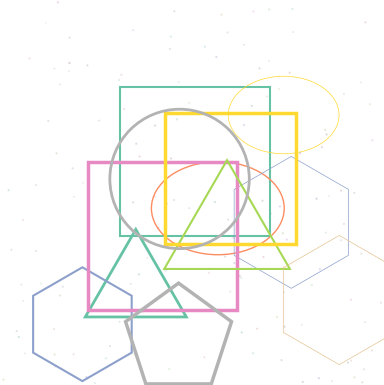[{"shape": "triangle", "thickness": 2, "radius": 0.76, "center": [0.353, 0.253]}, {"shape": "square", "thickness": 1.5, "radius": 0.97, "center": [0.507, 0.581]}, {"shape": "oval", "thickness": 1, "radius": 0.86, "center": [0.566, 0.459]}, {"shape": "hexagon", "thickness": 1.5, "radius": 0.74, "center": [0.214, 0.158]}, {"shape": "hexagon", "thickness": 0.5, "radius": 0.86, "center": [0.757, 0.422]}, {"shape": "square", "thickness": 2.5, "radius": 0.97, "center": [0.423, 0.387]}, {"shape": "triangle", "thickness": 1.5, "radius": 0.94, "center": [0.59, 0.396]}, {"shape": "square", "thickness": 2.5, "radius": 0.85, "center": [0.599, 0.536]}, {"shape": "oval", "thickness": 0.5, "radius": 0.72, "center": [0.737, 0.701]}, {"shape": "hexagon", "thickness": 0.5, "radius": 0.84, "center": [0.881, 0.221]}, {"shape": "circle", "thickness": 2, "radius": 0.91, "center": [0.466, 0.535]}, {"shape": "pentagon", "thickness": 2.5, "radius": 0.72, "center": [0.464, 0.12]}]